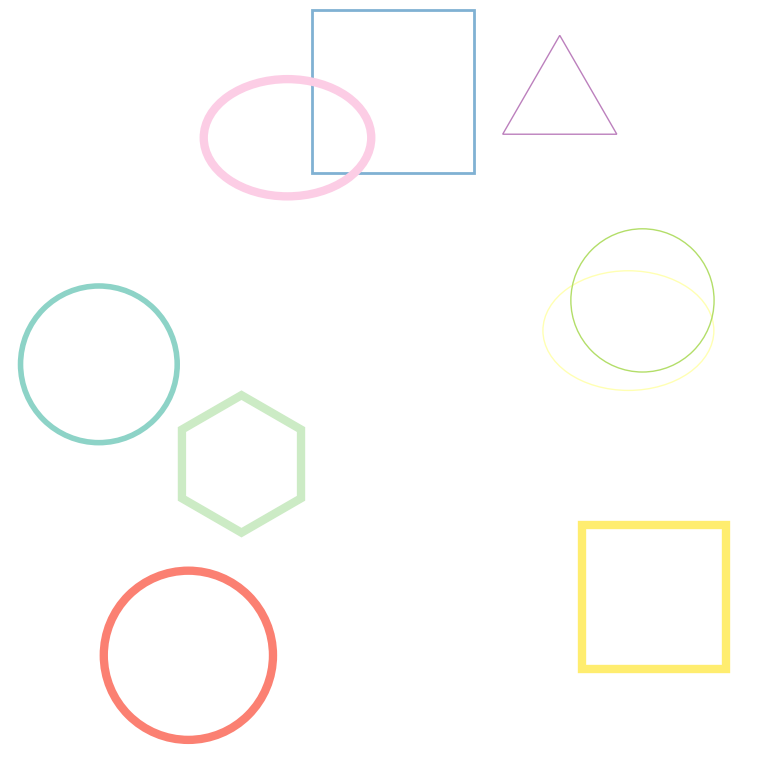[{"shape": "circle", "thickness": 2, "radius": 0.51, "center": [0.128, 0.527]}, {"shape": "oval", "thickness": 0.5, "radius": 0.55, "center": [0.816, 0.571]}, {"shape": "circle", "thickness": 3, "radius": 0.55, "center": [0.245, 0.149]}, {"shape": "square", "thickness": 1, "radius": 0.53, "center": [0.511, 0.881]}, {"shape": "circle", "thickness": 0.5, "radius": 0.47, "center": [0.834, 0.61]}, {"shape": "oval", "thickness": 3, "radius": 0.54, "center": [0.373, 0.821]}, {"shape": "triangle", "thickness": 0.5, "radius": 0.43, "center": [0.727, 0.868]}, {"shape": "hexagon", "thickness": 3, "radius": 0.45, "center": [0.314, 0.398]}, {"shape": "square", "thickness": 3, "radius": 0.47, "center": [0.849, 0.225]}]